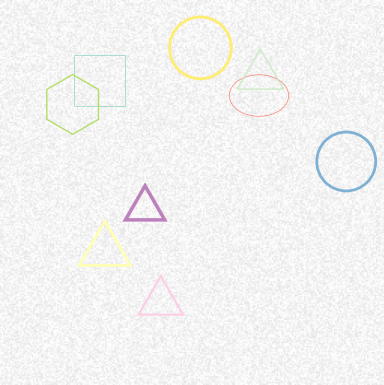[{"shape": "square", "thickness": 0.5, "radius": 0.33, "center": [0.259, 0.791]}, {"shape": "triangle", "thickness": 2, "radius": 0.38, "center": [0.272, 0.349]}, {"shape": "oval", "thickness": 0.5, "radius": 0.39, "center": [0.673, 0.752]}, {"shape": "circle", "thickness": 2, "radius": 0.38, "center": [0.899, 0.581]}, {"shape": "hexagon", "thickness": 1, "radius": 0.39, "center": [0.189, 0.729]}, {"shape": "triangle", "thickness": 1.5, "radius": 0.33, "center": [0.418, 0.216]}, {"shape": "triangle", "thickness": 2.5, "radius": 0.29, "center": [0.377, 0.458]}, {"shape": "triangle", "thickness": 1, "radius": 0.35, "center": [0.676, 0.803]}, {"shape": "circle", "thickness": 2, "radius": 0.4, "center": [0.521, 0.876]}]